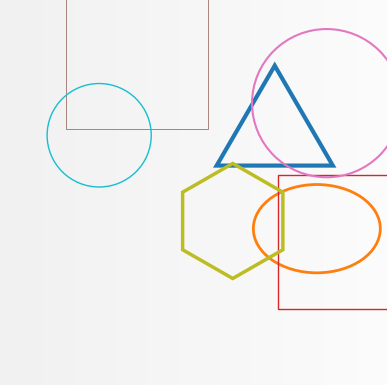[{"shape": "triangle", "thickness": 3, "radius": 0.87, "center": [0.709, 0.656]}, {"shape": "oval", "thickness": 2, "radius": 0.82, "center": [0.818, 0.406]}, {"shape": "square", "thickness": 1, "radius": 0.87, "center": [0.89, 0.371]}, {"shape": "square", "thickness": 0.5, "radius": 0.91, "center": [0.354, 0.849]}, {"shape": "circle", "thickness": 1.5, "radius": 0.96, "center": [0.843, 0.732]}, {"shape": "hexagon", "thickness": 2.5, "radius": 0.75, "center": [0.601, 0.426]}, {"shape": "circle", "thickness": 1, "radius": 0.67, "center": [0.256, 0.649]}]